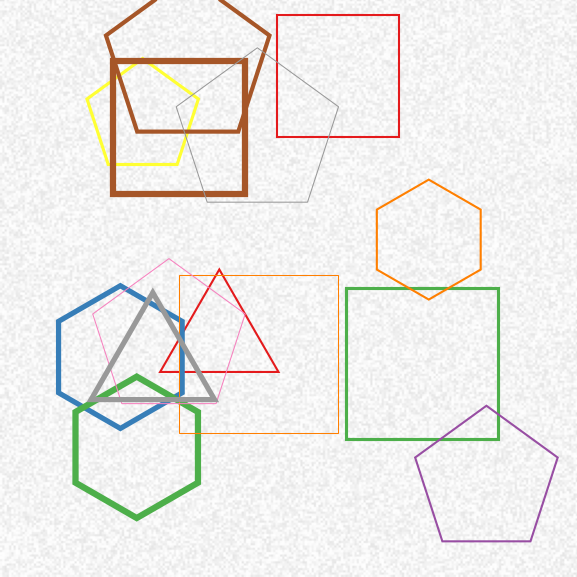[{"shape": "square", "thickness": 1, "radius": 0.53, "center": [0.585, 0.868]}, {"shape": "triangle", "thickness": 1, "radius": 0.59, "center": [0.38, 0.414]}, {"shape": "hexagon", "thickness": 2.5, "radius": 0.62, "center": [0.208, 0.381]}, {"shape": "square", "thickness": 1.5, "radius": 0.66, "center": [0.731, 0.37]}, {"shape": "hexagon", "thickness": 3, "radius": 0.61, "center": [0.237, 0.225]}, {"shape": "pentagon", "thickness": 1, "radius": 0.65, "center": [0.842, 0.167]}, {"shape": "hexagon", "thickness": 1, "radius": 0.52, "center": [0.742, 0.584]}, {"shape": "square", "thickness": 0.5, "radius": 0.69, "center": [0.448, 0.386]}, {"shape": "pentagon", "thickness": 1.5, "radius": 0.51, "center": [0.247, 0.796]}, {"shape": "square", "thickness": 3, "radius": 0.57, "center": [0.31, 0.779]}, {"shape": "pentagon", "thickness": 2, "radius": 0.74, "center": [0.325, 0.892]}, {"shape": "pentagon", "thickness": 0.5, "radius": 0.69, "center": [0.293, 0.413]}, {"shape": "triangle", "thickness": 2.5, "radius": 0.62, "center": [0.265, 0.369]}, {"shape": "pentagon", "thickness": 0.5, "radius": 0.74, "center": [0.446, 0.769]}]